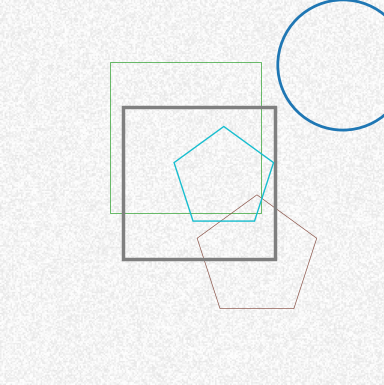[{"shape": "circle", "thickness": 2, "radius": 0.85, "center": [0.891, 0.831]}, {"shape": "square", "thickness": 0.5, "radius": 0.98, "center": [0.481, 0.642]}, {"shape": "pentagon", "thickness": 0.5, "radius": 0.82, "center": [0.667, 0.331]}, {"shape": "square", "thickness": 2.5, "radius": 0.99, "center": [0.518, 0.526]}, {"shape": "pentagon", "thickness": 1, "radius": 0.68, "center": [0.581, 0.536]}]